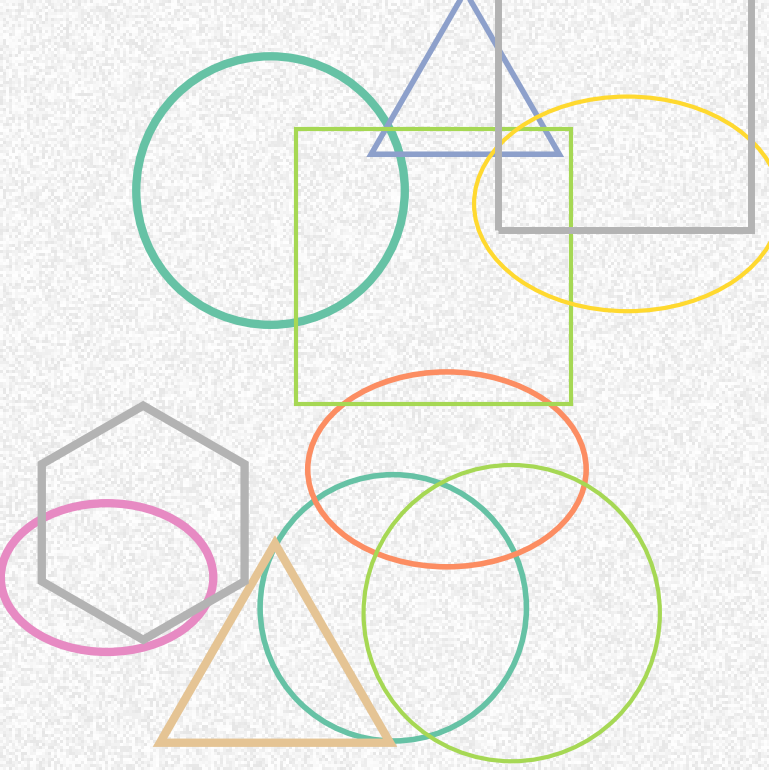[{"shape": "circle", "thickness": 3, "radius": 0.87, "center": [0.351, 0.753]}, {"shape": "circle", "thickness": 2, "radius": 0.86, "center": [0.511, 0.211]}, {"shape": "oval", "thickness": 2, "radius": 0.9, "center": [0.58, 0.39]}, {"shape": "triangle", "thickness": 2, "radius": 0.71, "center": [0.604, 0.87]}, {"shape": "oval", "thickness": 3, "radius": 0.69, "center": [0.139, 0.25]}, {"shape": "circle", "thickness": 1.5, "radius": 0.96, "center": [0.665, 0.204]}, {"shape": "square", "thickness": 1.5, "radius": 0.89, "center": [0.563, 0.654]}, {"shape": "oval", "thickness": 1.5, "radius": 1.0, "center": [0.815, 0.735]}, {"shape": "triangle", "thickness": 3, "radius": 0.86, "center": [0.357, 0.122]}, {"shape": "square", "thickness": 2.5, "radius": 0.82, "center": [0.811, 0.865]}, {"shape": "hexagon", "thickness": 3, "radius": 0.76, "center": [0.186, 0.321]}]